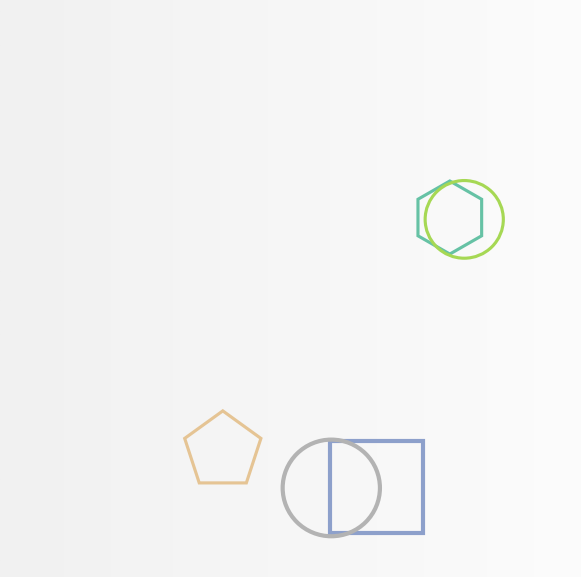[{"shape": "hexagon", "thickness": 1.5, "radius": 0.32, "center": [0.774, 0.622]}, {"shape": "square", "thickness": 2, "radius": 0.4, "center": [0.648, 0.156]}, {"shape": "circle", "thickness": 1.5, "radius": 0.34, "center": [0.799, 0.619]}, {"shape": "pentagon", "thickness": 1.5, "radius": 0.34, "center": [0.383, 0.219]}, {"shape": "circle", "thickness": 2, "radius": 0.42, "center": [0.57, 0.154]}]